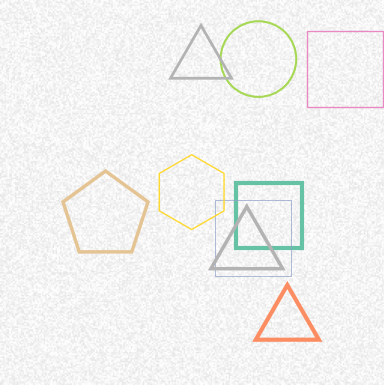[{"shape": "square", "thickness": 3, "radius": 0.43, "center": [0.699, 0.44]}, {"shape": "triangle", "thickness": 3, "radius": 0.47, "center": [0.746, 0.165]}, {"shape": "square", "thickness": 0.5, "radius": 0.49, "center": [0.656, 0.381]}, {"shape": "square", "thickness": 1, "radius": 0.49, "center": [0.897, 0.82]}, {"shape": "circle", "thickness": 1.5, "radius": 0.49, "center": [0.671, 0.847]}, {"shape": "hexagon", "thickness": 1, "radius": 0.49, "center": [0.498, 0.501]}, {"shape": "pentagon", "thickness": 2.5, "radius": 0.58, "center": [0.274, 0.44]}, {"shape": "triangle", "thickness": 2, "radius": 0.46, "center": [0.522, 0.842]}, {"shape": "triangle", "thickness": 2.5, "radius": 0.54, "center": [0.641, 0.356]}]